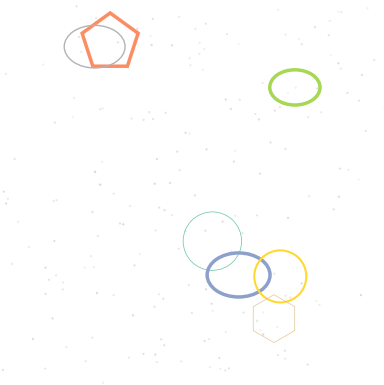[{"shape": "circle", "thickness": 0.5, "radius": 0.38, "center": [0.552, 0.374]}, {"shape": "pentagon", "thickness": 2.5, "radius": 0.38, "center": [0.286, 0.89]}, {"shape": "oval", "thickness": 2.5, "radius": 0.41, "center": [0.62, 0.286]}, {"shape": "oval", "thickness": 2.5, "radius": 0.33, "center": [0.766, 0.773]}, {"shape": "circle", "thickness": 1.5, "radius": 0.34, "center": [0.728, 0.282]}, {"shape": "hexagon", "thickness": 0.5, "radius": 0.31, "center": [0.712, 0.172]}, {"shape": "oval", "thickness": 1, "radius": 0.4, "center": [0.246, 0.879]}]